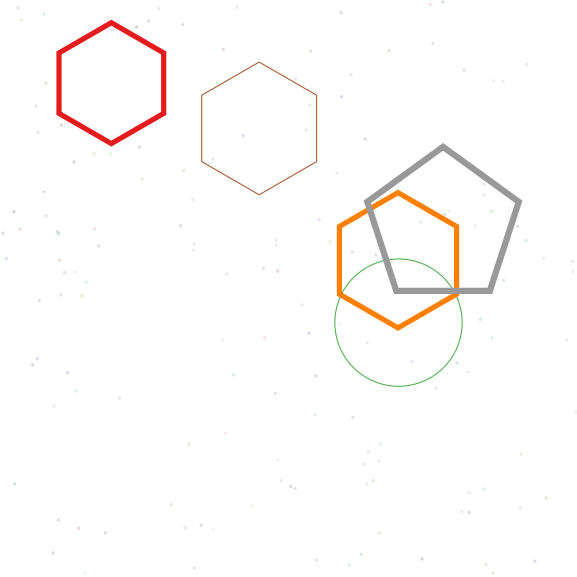[{"shape": "hexagon", "thickness": 2.5, "radius": 0.52, "center": [0.193, 0.855]}, {"shape": "circle", "thickness": 0.5, "radius": 0.55, "center": [0.69, 0.44]}, {"shape": "hexagon", "thickness": 2.5, "radius": 0.59, "center": [0.689, 0.548]}, {"shape": "hexagon", "thickness": 0.5, "radius": 0.57, "center": [0.449, 0.777]}, {"shape": "pentagon", "thickness": 3, "radius": 0.69, "center": [0.767, 0.607]}]